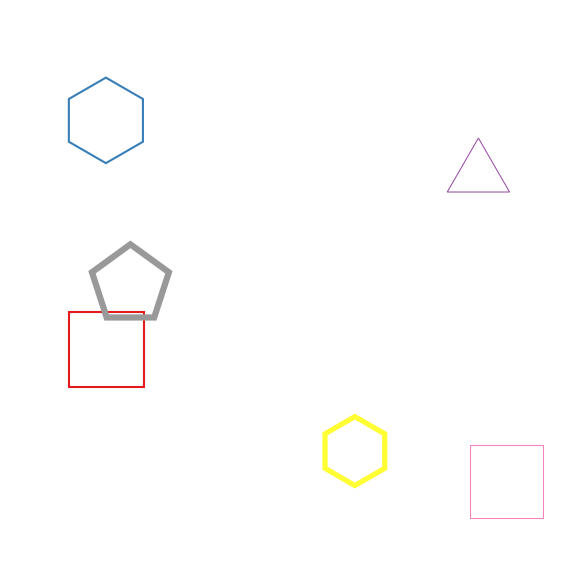[{"shape": "square", "thickness": 1, "radius": 0.33, "center": [0.184, 0.393]}, {"shape": "hexagon", "thickness": 1, "radius": 0.37, "center": [0.183, 0.791]}, {"shape": "triangle", "thickness": 0.5, "radius": 0.31, "center": [0.828, 0.698]}, {"shape": "hexagon", "thickness": 2.5, "radius": 0.3, "center": [0.615, 0.218]}, {"shape": "square", "thickness": 0.5, "radius": 0.32, "center": [0.877, 0.165]}, {"shape": "pentagon", "thickness": 3, "radius": 0.35, "center": [0.226, 0.506]}]